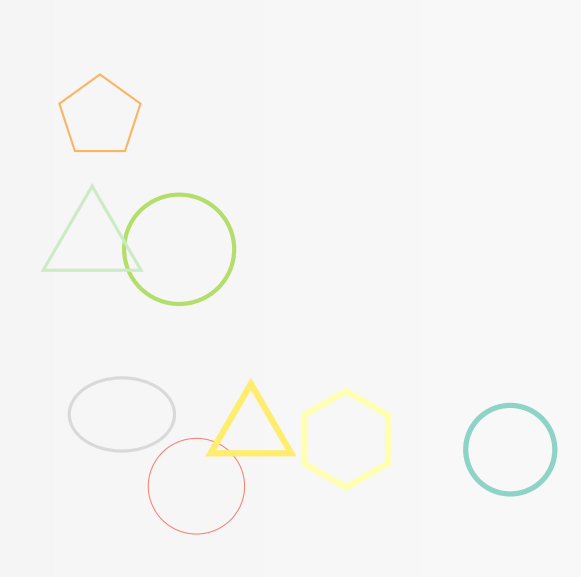[{"shape": "circle", "thickness": 2.5, "radius": 0.38, "center": [0.878, 0.22]}, {"shape": "hexagon", "thickness": 3, "radius": 0.42, "center": [0.595, 0.239]}, {"shape": "circle", "thickness": 0.5, "radius": 0.41, "center": [0.338, 0.157]}, {"shape": "pentagon", "thickness": 1, "radius": 0.37, "center": [0.172, 0.797]}, {"shape": "circle", "thickness": 2, "radius": 0.47, "center": [0.308, 0.567]}, {"shape": "oval", "thickness": 1.5, "radius": 0.45, "center": [0.21, 0.282]}, {"shape": "triangle", "thickness": 1.5, "radius": 0.49, "center": [0.158, 0.58]}, {"shape": "triangle", "thickness": 3, "radius": 0.4, "center": [0.432, 0.254]}]